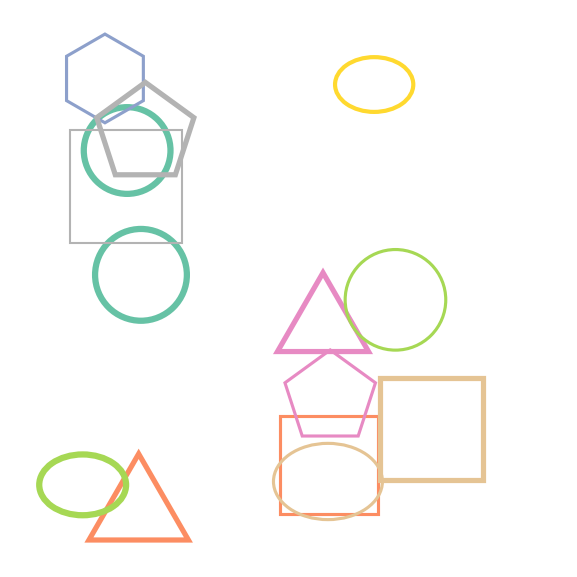[{"shape": "circle", "thickness": 3, "radius": 0.38, "center": [0.22, 0.739]}, {"shape": "circle", "thickness": 3, "radius": 0.4, "center": [0.244, 0.523]}, {"shape": "square", "thickness": 1.5, "radius": 0.42, "center": [0.57, 0.194]}, {"shape": "triangle", "thickness": 2.5, "radius": 0.5, "center": [0.24, 0.114]}, {"shape": "hexagon", "thickness": 1.5, "radius": 0.38, "center": [0.182, 0.863]}, {"shape": "pentagon", "thickness": 1.5, "radius": 0.41, "center": [0.572, 0.311]}, {"shape": "triangle", "thickness": 2.5, "radius": 0.46, "center": [0.559, 0.436]}, {"shape": "circle", "thickness": 1.5, "radius": 0.44, "center": [0.685, 0.48]}, {"shape": "oval", "thickness": 3, "radius": 0.38, "center": [0.143, 0.16]}, {"shape": "oval", "thickness": 2, "radius": 0.34, "center": [0.648, 0.853]}, {"shape": "square", "thickness": 2.5, "radius": 0.44, "center": [0.747, 0.256]}, {"shape": "oval", "thickness": 1.5, "radius": 0.47, "center": [0.568, 0.165]}, {"shape": "pentagon", "thickness": 2.5, "radius": 0.44, "center": [0.252, 0.768]}, {"shape": "square", "thickness": 1, "radius": 0.49, "center": [0.218, 0.676]}]